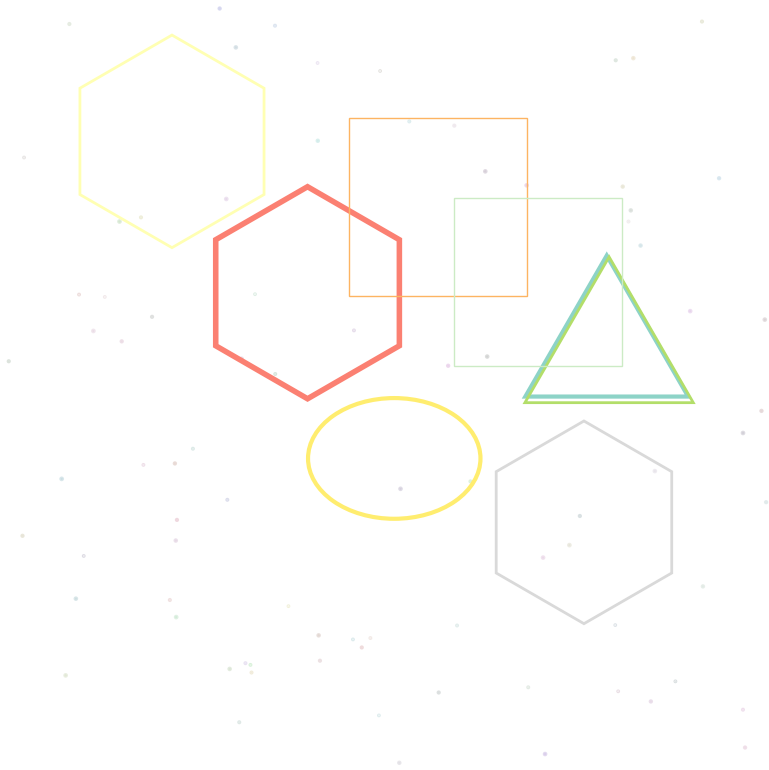[{"shape": "triangle", "thickness": 1.5, "radius": 0.61, "center": [0.788, 0.546]}, {"shape": "hexagon", "thickness": 1, "radius": 0.69, "center": [0.223, 0.816]}, {"shape": "hexagon", "thickness": 2, "radius": 0.69, "center": [0.399, 0.62]}, {"shape": "square", "thickness": 0.5, "radius": 0.58, "center": [0.569, 0.731]}, {"shape": "triangle", "thickness": 1, "radius": 0.63, "center": [0.791, 0.54]}, {"shape": "hexagon", "thickness": 1, "radius": 0.66, "center": [0.758, 0.322]}, {"shape": "square", "thickness": 0.5, "radius": 0.55, "center": [0.698, 0.633]}, {"shape": "oval", "thickness": 1.5, "radius": 0.56, "center": [0.512, 0.405]}]